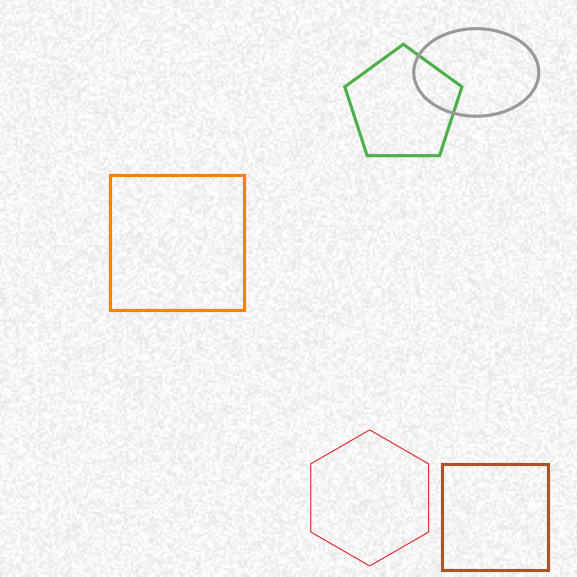[{"shape": "hexagon", "thickness": 0.5, "radius": 0.59, "center": [0.64, 0.137]}, {"shape": "pentagon", "thickness": 1.5, "radius": 0.53, "center": [0.698, 0.816]}, {"shape": "square", "thickness": 1.5, "radius": 0.58, "center": [0.306, 0.579]}, {"shape": "square", "thickness": 1.5, "radius": 0.46, "center": [0.856, 0.104]}, {"shape": "oval", "thickness": 1.5, "radius": 0.54, "center": [0.825, 0.874]}]